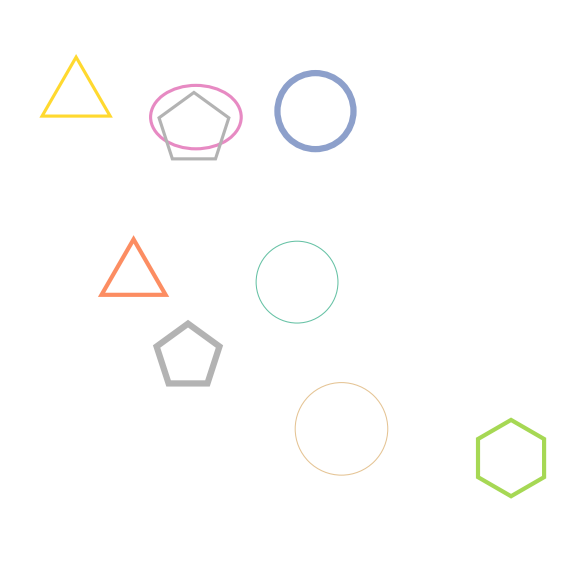[{"shape": "circle", "thickness": 0.5, "radius": 0.35, "center": [0.514, 0.511]}, {"shape": "triangle", "thickness": 2, "radius": 0.32, "center": [0.231, 0.521]}, {"shape": "circle", "thickness": 3, "radius": 0.33, "center": [0.546, 0.807]}, {"shape": "oval", "thickness": 1.5, "radius": 0.39, "center": [0.339, 0.796]}, {"shape": "hexagon", "thickness": 2, "radius": 0.33, "center": [0.885, 0.206]}, {"shape": "triangle", "thickness": 1.5, "radius": 0.34, "center": [0.132, 0.832]}, {"shape": "circle", "thickness": 0.5, "radius": 0.4, "center": [0.591, 0.257]}, {"shape": "pentagon", "thickness": 3, "radius": 0.29, "center": [0.326, 0.381]}, {"shape": "pentagon", "thickness": 1.5, "radius": 0.32, "center": [0.336, 0.775]}]